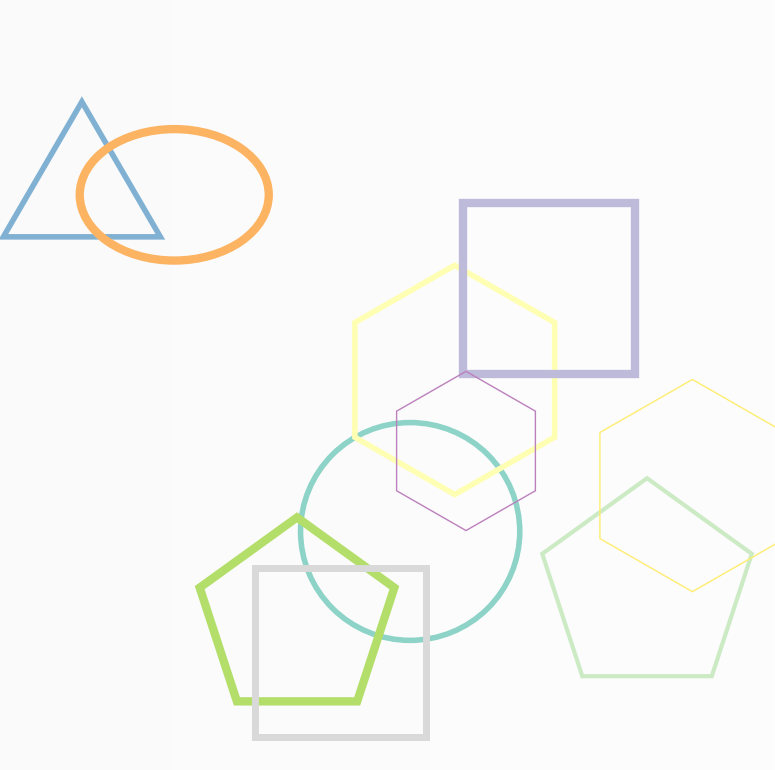[{"shape": "circle", "thickness": 2, "radius": 0.71, "center": [0.529, 0.31]}, {"shape": "hexagon", "thickness": 2, "radius": 0.74, "center": [0.587, 0.507]}, {"shape": "square", "thickness": 3, "radius": 0.55, "center": [0.709, 0.625]}, {"shape": "triangle", "thickness": 2, "radius": 0.58, "center": [0.106, 0.751]}, {"shape": "oval", "thickness": 3, "radius": 0.61, "center": [0.225, 0.747]}, {"shape": "pentagon", "thickness": 3, "radius": 0.66, "center": [0.383, 0.196]}, {"shape": "square", "thickness": 2.5, "radius": 0.55, "center": [0.44, 0.153]}, {"shape": "hexagon", "thickness": 0.5, "radius": 0.52, "center": [0.601, 0.414]}, {"shape": "pentagon", "thickness": 1.5, "radius": 0.71, "center": [0.835, 0.237]}, {"shape": "hexagon", "thickness": 0.5, "radius": 0.69, "center": [0.893, 0.369]}]